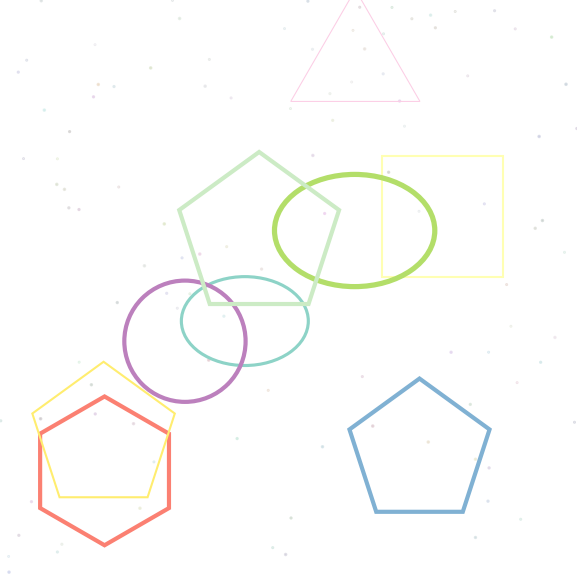[{"shape": "oval", "thickness": 1.5, "radius": 0.55, "center": [0.424, 0.443]}, {"shape": "square", "thickness": 1, "radius": 0.52, "center": [0.766, 0.624]}, {"shape": "hexagon", "thickness": 2, "radius": 0.64, "center": [0.181, 0.184]}, {"shape": "pentagon", "thickness": 2, "radius": 0.64, "center": [0.726, 0.216]}, {"shape": "oval", "thickness": 2.5, "radius": 0.69, "center": [0.614, 0.6]}, {"shape": "triangle", "thickness": 0.5, "radius": 0.65, "center": [0.615, 0.888]}, {"shape": "circle", "thickness": 2, "radius": 0.52, "center": [0.32, 0.408]}, {"shape": "pentagon", "thickness": 2, "radius": 0.73, "center": [0.449, 0.59]}, {"shape": "pentagon", "thickness": 1, "radius": 0.65, "center": [0.179, 0.243]}]